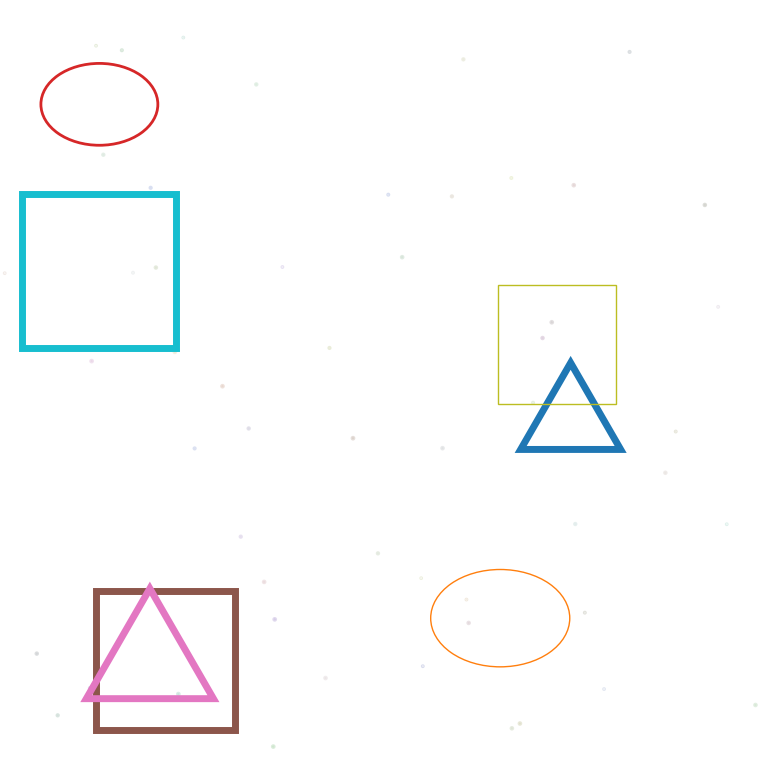[{"shape": "triangle", "thickness": 2.5, "radius": 0.37, "center": [0.741, 0.454]}, {"shape": "oval", "thickness": 0.5, "radius": 0.45, "center": [0.65, 0.197]}, {"shape": "oval", "thickness": 1, "radius": 0.38, "center": [0.129, 0.865]}, {"shape": "square", "thickness": 2.5, "radius": 0.45, "center": [0.215, 0.142]}, {"shape": "triangle", "thickness": 2.5, "radius": 0.48, "center": [0.195, 0.14]}, {"shape": "square", "thickness": 0.5, "radius": 0.39, "center": [0.724, 0.552]}, {"shape": "square", "thickness": 2.5, "radius": 0.5, "center": [0.129, 0.648]}]